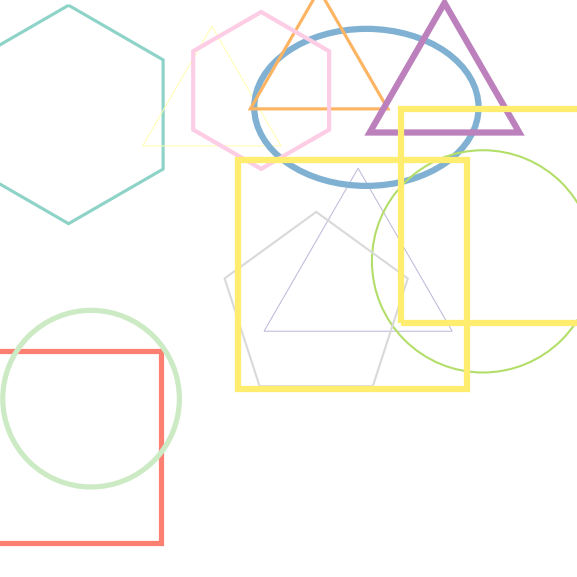[{"shape": "hexagon", "thickness": 1.5, "radius": 0.95, "center": [0.119, 0.801]}, {"shape": "triangle", "thickness": 0.5, "radius": 0.69, "center": [0.367, 0.816]}, {"shape": "triangle", "thickness": 0.5, "radius": 0.94, "center": [0.62, 0.52]}, {"shape": "square", "thickness": 2.5, "radius": 0.83, "center": [0.112, 0.226]}, {"shape": "oval", "thickness": 3, "radius": 0.97, "center": [0.634, 0.813]}, {"shape": "triangle", "thickness": 1.5, "radius": 0.69, "center": [0.553, 0.879]}, {"shape": "circle", "thickness": 1, "radius": 0.96, "center": [0.836, 0.547]}, {"shape": "hexagon", "thickness": 2, "radius": 0.68, "center": [0.452, 0.843]}, {"shape": "pentagon", "thickness": 1, "radius": 0.83, "center": [0.548, 0.465]}, {"shape": "triangle", "thickness": 3, "radius": 0.75, "center": [0.77, 0.844]}, {"shape": "circle", "thickness": 2.5, "radius": 0.76, "center": [0.158, 0.309]}, {"shape": "square", "thickness": 3, "radius": 0.93, "center": [0.88, 0.625]}, {"shape": "square", "thickness": 3, "radius": 0.99, "center": [0.611, 0.524]}]